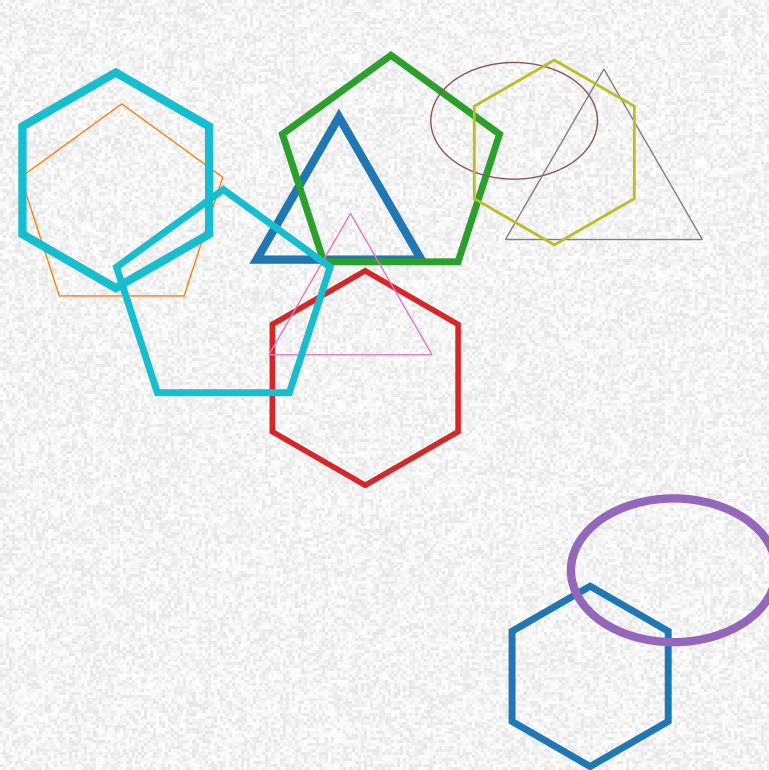[{"shape": "hexagon", "thickness": 2.5, "radius": 0.59, "center": [0.766, 0.122]}, {"shape": "triangle", "thickness": 3, "radius": 0.62, "center": [0.44, 0.725]}, {"shape": "pentagon", "thickness": 0.5, "radius": 0.69, "center": [0.158, 0.727]}, {"shape": "pentagon", "thickness": 2.5, "radius": 0.74, "center": [0.508, 0.78]}, {"shape": "hexagon", "thickness": 2, "radius": 0.7, "center": [0.474, 0.509]}, {"shape": "oval", "thickness": 3, "radius": 0.67, "center": [0.875, 0.259]}, {"shape": "oval", "thickness": 0.5, "radius": 0.54, "center": [0.668, 0.843]}, {"shape": "triangle", "thickness": 0.5, "radius": 0.61, "center": [0.455, 0.6]}, {"shape": "triangle", "thickness": 0.5, "radius": 0.74, "center": [0.784, 0.763]}, {"shape": "hexagon", "thickness": 1, "radius": 0.6, "center": [0.72, 0.802]}, {"shape": "hexagon", "thickness": 3, "radius": 0.7, "center": [0.15, 0.766]}, {"shape": "pentagon", "thickness": 2.5, "radius": 0.73, "center": [0.29, 0.608]}]